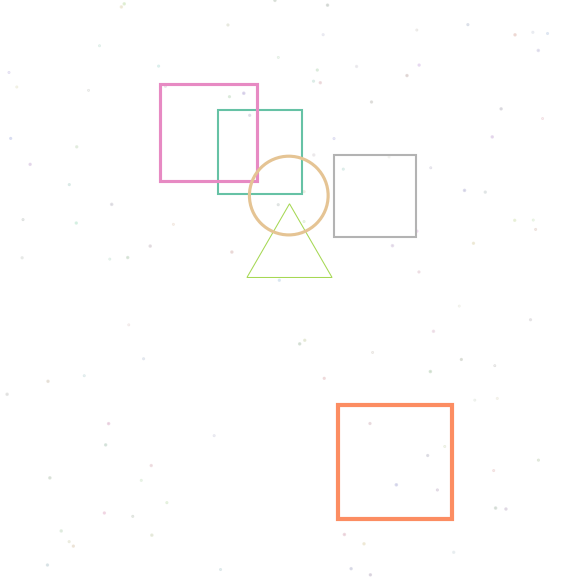[{"shape": "square", "thickness": 1, "radius": 0.36, "center": [0.451, 0.736]}, {"shape": "square", "thickness": 2, "radius": 0.49, "center": [0.684, 0.199]}, {"shape": "square", "thickness": 1.5, "radius": 0.42, "center": [0.362, 0.769]}, {"shape": "triangle", "thickness": 0.5, "radius": 0.43, "center": [0.501, 0.561]}, {"shape": "circle", "thickness": 1.5, "radius": 0.34, "center": [0.5, 0.661]}, {"shape": "square", "thickness": 1, "radius": 0.36, "center": [0.649, 0.66]}]